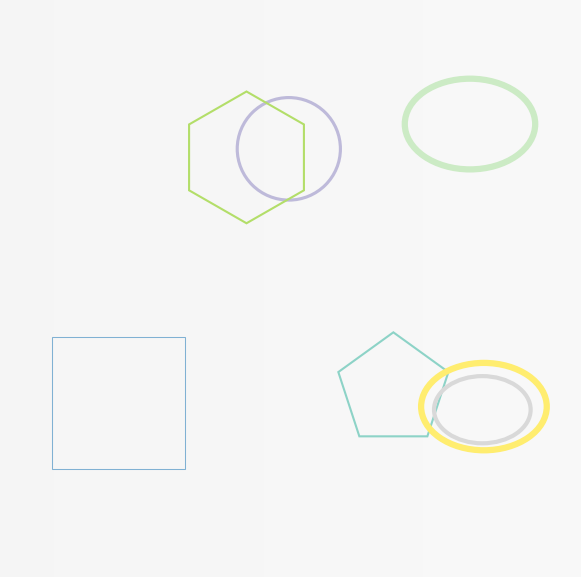[{"shape": "pentagon", "thickness": 1, "radius": 0.5, "center": [0.677, 0.324]}, {"shape": "circle", "thickness": 1.5, "radius": 0.44, "center": [0.497, 0.741]}, {"shape": "square", "thickness": 0.5, "radius": 0.57, "center": [0.204, 0.302]}, {"shape": "hexagon", "thickness": 1, "radius": 0.57, "center": [0.424, 0.727]}, {"shape": "oval", "thickness": 2, "radius": 0.42, "center": [0.83, 0.29]}, {"shape": "oval", "thickness": 3, "radius": 0.56, "center": [0.809, 0.784]}, {"shape": "oval", "thickness": 3, "radius": 0.54, "center": [0.833, 0.295]}]